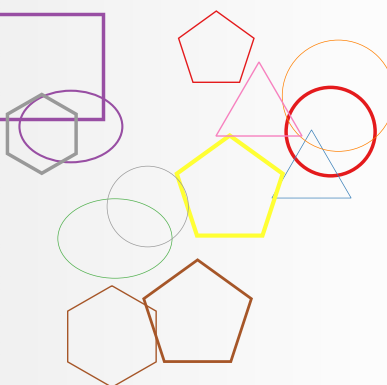[{"shape": "pentagon", "thickness": 1, "radius": 0.51, "center": [0.558, 0.869]}, {"shape": "circle", "thickness": 2.5, "radius": 0.57, "center": [0.853, 0.658]}, {"shape": "triangle", "thickness": 0.5, "radius": 0.59, "center": [0.804, 0.545]}, {"shape": "oval", "thickness": 0.5, "radius": 0.74, "center": [0.297, 0.381]}, {"shape": "oval", "thickness": 1.5, "radius": 0.66, "center": [0.183, 0.671]}, {"shape": "square", "thickness": 2.5, "radius": 0.68, "center": [0.13, 0.827]}, {"shape": "circle", "thickness": 0.5, "radius": 0.72, "center": [0.873, 0.751]}, {"shape": "pentagon", "thickness": 3, "radius": 0.72, "center": [0.593, 0.504]}, {"shape": "pentagon", "thickness": 2, "radius": 0.73, "center": [0.51, 0.179]}, {"shape": "hexagon", "thickness": 1, "radius": 0.66, "center": [0.289, 0.126]}, {"shape": "triangle", "thickness": 1, "radius": 0.64, "center": [0.668, 0.711]}, {"shape": "circle", "thickness": 0.5, "radius": 0.52, "center": [0.381, 0.464]}, {"shape": "hexagon", "thickness": 2.5, "radius": 0.51, "center": [0.108, 0.652]}]